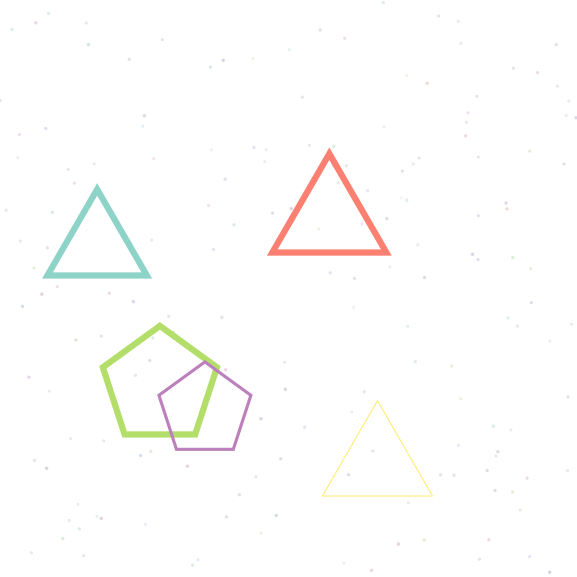[{"shape": "triangle", "thickness": 3, "radius": 0.5, "center": [0.168, 0.572]}, {"shape": "triangle", "thickness": 3, "radius": 0.57, "center": [0.57, 0.619]}, {"shape": "pentagon", "thickness": 3, "radius": 0.52, "center": [0.277, 0.331]}, {"shape": "pentagon", "thickness": 1.5, "radius": 0.42, "center": [0.355, 0.289]}, {"shape": "triangle", "thickness": 0.5, "radius": 0.55, "center": [0.654, 0.195]}]